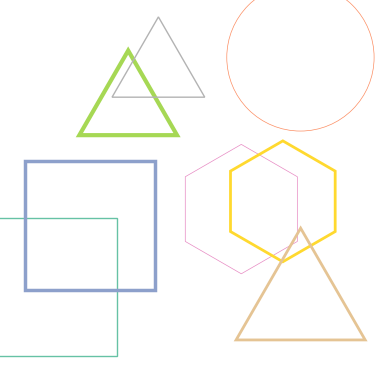[{"shape": "square", "thickness": 1, "radius": 0.89, "center": [0.126, 0.254]}, {"shape": "circle", "thickness": 0.5, "radius": 0.96, "center": [0.78, 0.851]}, {"shape": "square", "thickness": 2.5, "radius": 0.84, "center": [0.233, 0.414]}, {"shape": "hexagon", "thickness": 0.5, "radius": 0.84, "center": [0.627, 0.457]}, {"shape": "triangle", "thickness": 3, "radius": 0.73, "center": [0.333, 0.722]}, {"shape": "hexagon", "thickness": 2, "radius": 0.78, "center": [0.735, 0.477]}, {"shape": "triangle", "thickness": 2, "radius": 0.97, "center": [0.781, 0.214]}, {"shape": "triangle", "thickness": 1, "radius": 0.69, "center": [0.411, 0.817]}]